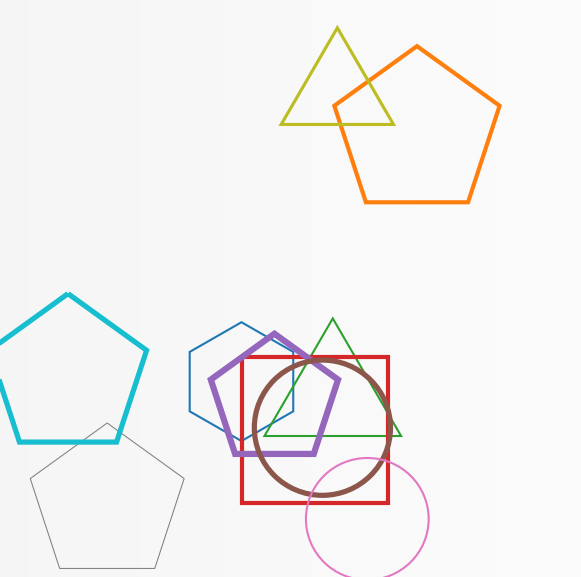[{"shape": "hexagon", "thickness": 1, "radius": 0.51, "center": [0.415, 0.338]}, {"shape": "pentagon", "thickness": 2, "radius": 0.75, "center": [0.717, 0.77]}, {"shape": "triangle", "thickness": 1, "radius": 0.68, "center": [0.573, 0.312]}, {"shape": "square", "thickness": 2, "radius": 0.63, "center": [0.542, 0.254]}, {"shape": "pentagon", "thickness": 3, "radius": 0.58, "center": [0.472, 0.306]}, {"shape": "circle", "thickness": 2.5, "radius": 0.59, "center": [0.555, 0.259]}, {"shape": "circle", "thickness": 1, "radius": 0.53, "center": [0.632, 0.1]}, {"shape": "pentagon", "thickness": 0.5, "radius": 0.7, "center": [0.184, 0.127]}, {"shape": "triangle", "thickness": 1.5, "radius": 0.56, "center": [0.58, 0.839]}, {"shape": "pentagon", "thickness": 2.5, "radius": 0.71, "center": [0.117, 0.349]}]